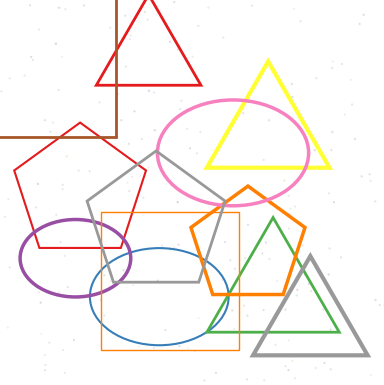[{"shape": "triangle", "thickness": 2, "radius": 0.78, "center": [0.386, 0.857]}, {"shape": "pentagon", "thickness": 1.5, "radius": 0.9, "center": [0.208, 0.502]}, {"shape": "oval", "thickness": 1.5, "radius": 0.9, "center": [0.414, 0.229]}, {"shape": "triangle", "thickness": 2, "radius": 0.99, "center": [0.709, 0.236]}, {"shape": "oval", "thickness": 2.5, "radius": 0.72, "center": [0.196, 0.329]}, {"shape": "pentagon", "thickness": 2.5, "radius": 0.78, "center": [0.644, 0.361]}, {"shape": "square", "thickness": 1, "radius": 0.89, "center": [0.441, 0.271]}, {"shape": "triangle", "thickness": 3, "radius": 0.92, "center": [0.697, 0.656]}, {"shape": "square", "thickness": 2, "radius": 0.9, "center": [0.119, 0.826]}, {"shape": "oval", "thickness": 2.5, "radius": 0.98, "center": [0.605, 0.603]}, {"shape": "triangle", "thickness": 3, "radius": 0.86, "center": [0.806, 0.163]}, {"shape": "pentagon", "thickness": 2, "radius": 0.94, "center": [0.405, 0.42]}]